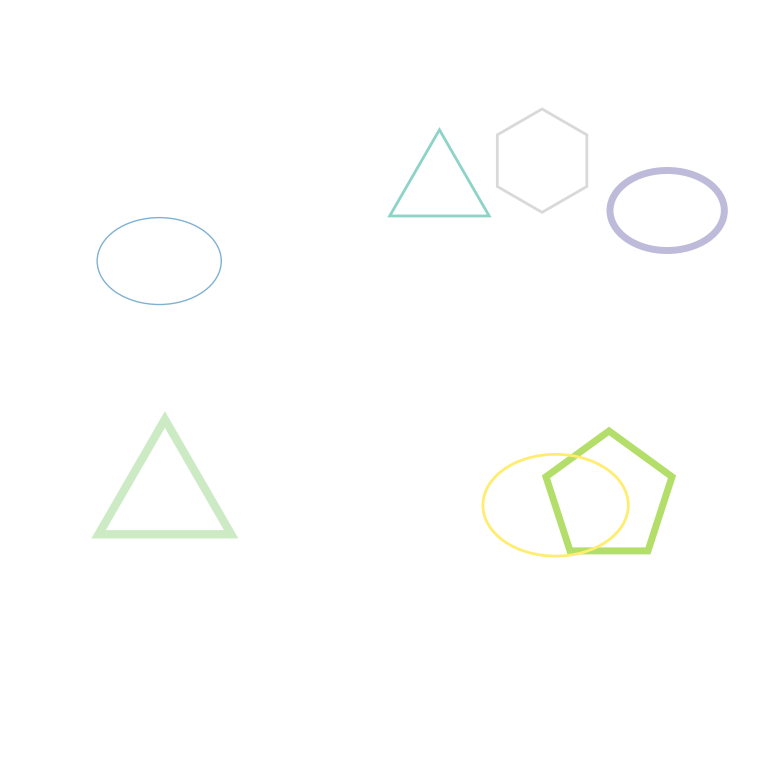[{"shape": "triangle", "thickness": 1, "radius": 0.37, "center": [0.571, 0.757]}, {"shape": "oval", "thickness": 2.5, "radius": 0.37, "center": [0.866, 0.727]}, {"shape": "oval", "thickness": 0.5, "radius": 0.4, "center": [0.207, 0.661]}, {"shape": "pentagon", "thickness": 2.5, "radius": 0.43, "center": [0.791, 0.354]}, {"shape": "hexagon", "thickness": 1, "radius": 0.34, "center": [0.704, 0.791]}, {"shape": "triangle", "thickness": 3, "radius": 0.5, "center": [0.214, 0.356]}, {"shape": "oval", "thickness": 1, "radius": 0.47, "center": [0.722, 0.344]}]